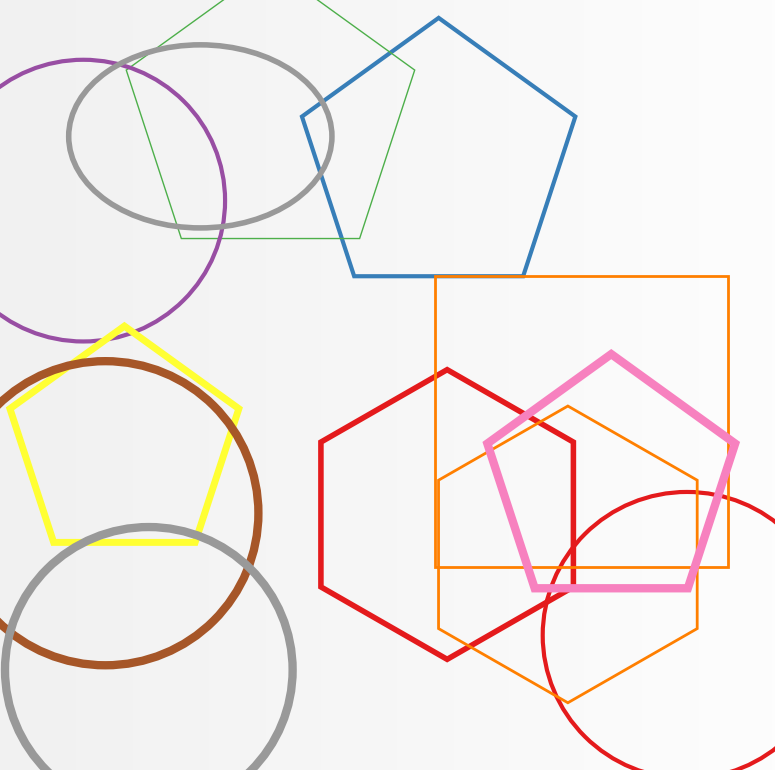[{"shape": "circle", "thickness": 1.5, "radius": 0.93, "center": [0.886, 0.175]}, {"shape": "hexagon", "thickness": 2, "radius": 0.94, "center": [0.577, 0.332]}, {"shape": "pentagon", "thickness": 1.5, "radius": 0.93, "center": [0.566, 0.791]}, {"shape": "pentagon", "thickness": 0.5, "radius": 0.98, "center": [0.349, 0.849]}, {"shape": "circle", "thickness": 1.5, "radius": 0.91, "center": [0.107, 0.739]}, {"shape": "square", "thickness": 1, "radius": 0.95, "center": [0.751, 0.452]}, {"shape": "hexagon", "thickness": 1, "radius": 0.96, "center": [0.733, 0.28]}, {"shape": "pentagon", "thickness": 2.5, "radius": 0.78, "center": [0.161, 0.421]}, {"shape": "circle", "thickness": 3, "radius": 0.99, "center": [0.136, 0.333]}, {"shape": "pentagon", "thickness": 3, "radius": 0.84, "center": [0.789, 0.372]}, {"shape": "oval", "thickness": 2, "radius": 0.85, "center": [0.258, 0.823]}, {"shape": "circle", "thickness": 3, "radius": 0.93, "center": [0.192, 0.13]}]